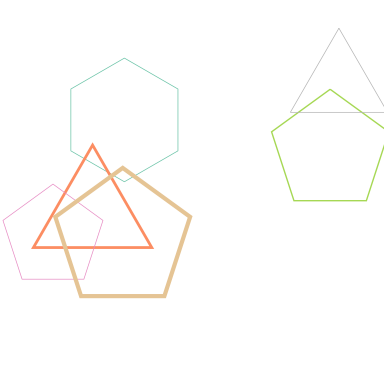[{"shape": "hexagon", "thickness": 0.5, "radius": 0.8, "center": [0.323, 0.688]}, {"shape": "triangle", "thickness": 2, "radius": 0.89, "center": [0.241, 0.446]}, {"shape": "pentagon", "thickness": 0.5, "radius": 0.68, "center": [0.138, 0.385]}, {"shape": "pentagon", "thickness": 1, "radius": 0.8, "center": [0.858, 0.608]}, {"shape": "pentagon", "thickness": 3, "radius": 0.92, "center": [0.319, 0.38]}, {"shape": "triangle", "thickness": 0.5, "radius": 0.73, "center": [0.88, 0.781]}]